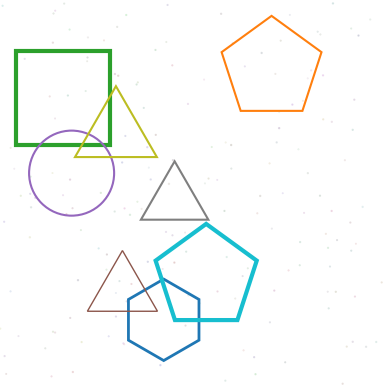[{"shape": "hexagon", "thickness": 2, "radius": 0.53, "center": [0.425, 0.169]}, {"shape": "pentagon", "thickness": 1.5, "radius": 0.68, "center": [0.705, 0.822]}, {"shape": "square", "thickness": 3, "radius": 0.61, "center": [0.163, 0.746]}, {"shape": "circle", "thickness": 1.5, "radius": 0.55, "center": [0.186, 0.55]}, {"shape": "triangle", "thickness": 1, "radius": 0.53, "center": [0.318, 0.244]}, {"shape": "triangle", "thickness": 1.5, "radius": 0.51, "center": [0.454, 0.48]}, {"shape": "triangle", "thickness": 1.5, "radius": 0.61, "center": [0.301, 0.653]}, {"shape": "pentagon", "thickness": 3, "radius": 0.69, "center": [0.536, 0.28]}]